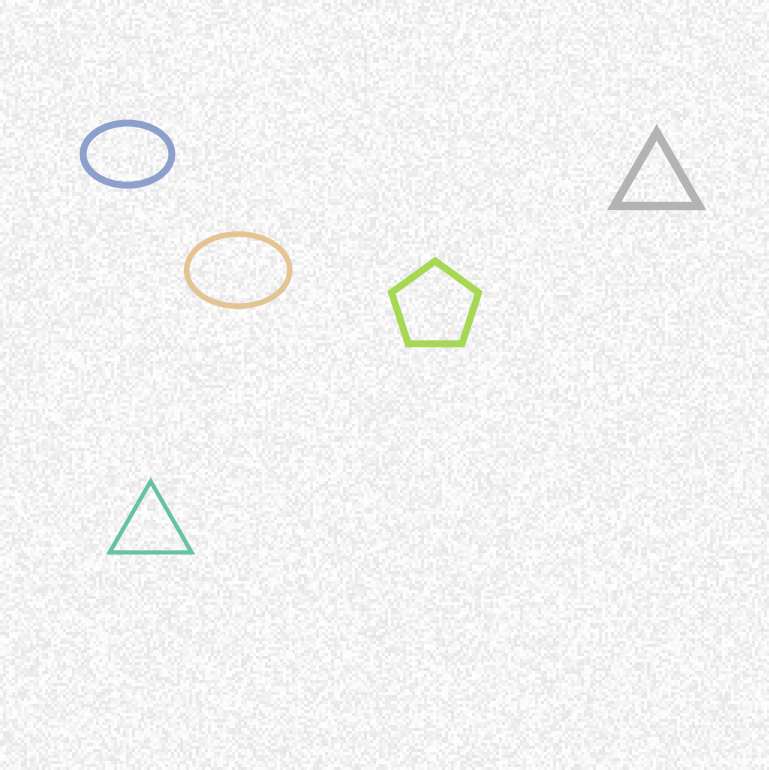[{"shape": "triangle", "thickness": 1.5, "radius": 0.31, "center": [0.196, 0.313]}, {"shape": "oval", "thickness": 2.5, "radius": 0.29, "center": [0.166, 0.8]}, {"shape": "pentagon", "thickness": 2.5, "radius": 0.3, "center": [0.565, 0.602]}, {"shape": "oval", "thickness": 2, "radius": 0.33, "center": [0.309, 0.649]}, {"shape": "triangle", "thickness": 3, "radius": 0.32, "center": [0.853, 0.764]}]